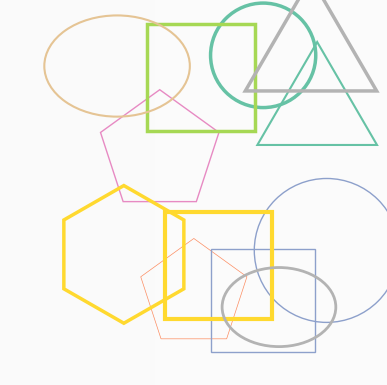[{"shape": "triangle", "thickness": 1.5, "radius": 0.89, "center": [0.819, 0.713]}, {"shape": "circle", "thickness": 2.5, "radius": 0.68, "center": [0.679, 0.856]}, {"shape": "pentagon", "thickness": 0.5, "radius": 0.72, "center": [0.5, 0.237]}, {"shape": "circle", "thickness": 1, "radius": 0.93, "center": [0.843, 0.349]}, {"shape": "square", "thickness": 1, "radius": 0.67, "center": [0.679, 0.22]}, {"shape": "pentagon", "thickness": 1, "radius": 0.8, "center": [0.412, 0.606]}, {"shape": "square", "thickness": 2.5, "radius": 0.7, "center": [0.519, 0.8]}, {"shape": "square", "thickness": 3, "radius": 0.69, "center": [0.564, 0.31]}, {"shape": "hexagon", "thickness": 2.5, "radius": 0.89, "center": [0.32, 0.339]}, {"shape": "oval", "thickness": 1.5, "radius": 0.94, "center": [0.302, 0.828]}, {"shape": "oval", "thickness": 2, "radius": 0.73, "center": [0.72, 0.202]}, {"shape": "triangle", "thickness": 2.5, "radius": 0.98, "center": [0.803, 0.862]}]